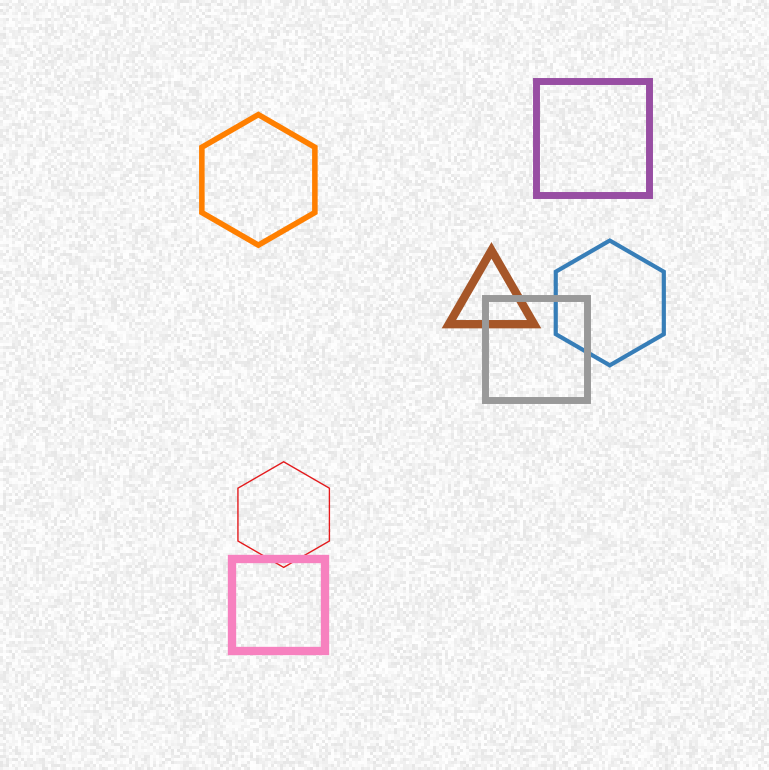[{"shape": "hexagon", "thickness": 0.5, "radius": 0.34, "center": [0.368, 0.332]}, {"shape": "hexagon", "thickness": 1.5, "radius": 0.41, "center": [0.792, 0.607]}, {"shape": "square", "thickness": 2.5, "radius": 0.37, "center": [0.77, 0.821]}, {"shape": "hexagon", "thickness": 2, "radius": 0.42, "center": [0.336, 0.766]}, {"shape": "triangle", "thickness": 3, "radius": 0.32, "center": [0.638, 0.611]}, {"shape": "square", "thickness": 3, "radius": 0.3, "center": [0.362, 0.214]}, {"shape": "square", "thickness": 2.5, "radius": 0.33, "center": [0.696, 0.547]}]